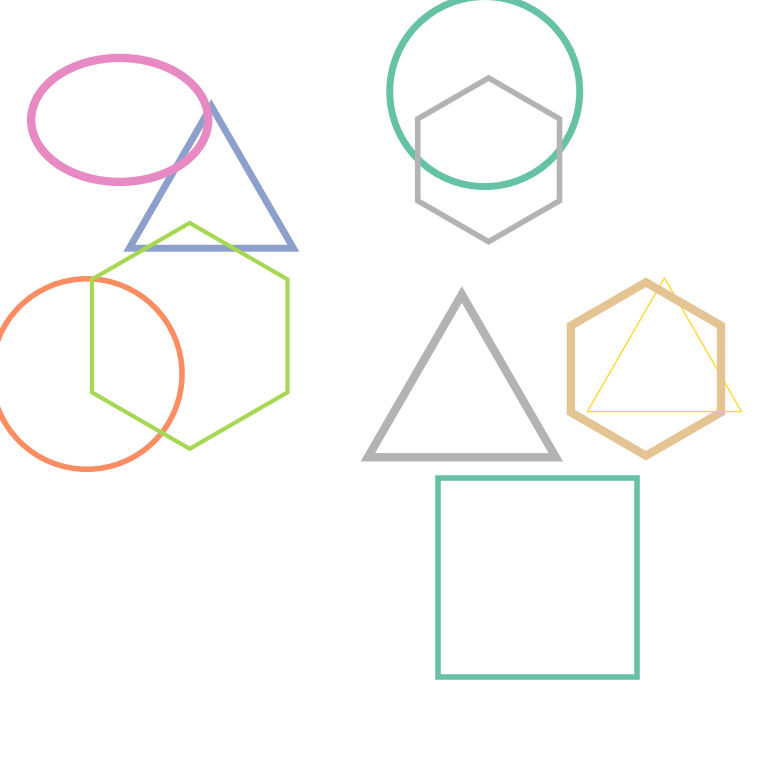[{"shape": "circle", "thickness": 2.5, "radius": 0.62, "center": [0.63, 0.881]}, {"shape": "square", "thickness": 2, "radius": 0.65, "center": [0.698, 0.25]}, {"shape": "circle", "thickness": 2, "radius": 0.62, "center": [0.113, 0.514]}, {"shape": "triangle", "thickness": 2.5, "radius": 0.62, "center": [0.274, 0.739]}, {"shape": "oval", "thickness": 3, "radius": 0.58, "center": [0.155, 0.844]}, {"shape": "hexagon", "thickness": 1.5, "radius": 0.73, "center": [0.246, 0.564]}, {"shape": "triangle", "thickness": 0.5, "radius": 0.58, "center": [0.863, 0.523]}, {"shape": "hexagon", "thickness": 3, "radius": 0.56, "center": [0.839, 0.521]}, {"shape": "hexagon", "thickness": 2, "radius": 0.53, "center": [0.635, 0.792]}, {"shape": "triangle", "thickness": 3, "radius": 0.7, "center": [0.6, 0.477]}]